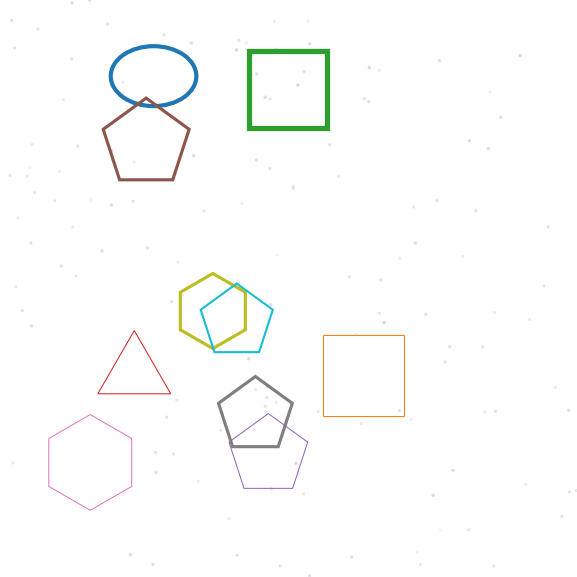[{"shape": "oval", "thickness": 2, "radius": 0.37, "center": [0.266, 0.867]}, {"shape": "square", "thickness": 0.5, "radius": 0.35, "center": [0.629, 0.348]}, {"shape": "square", "thickness": 2.5, "radius": 0.33, "center": [0.499, 0.845]}, {"shape": "triangle", "thickness": 0.5, "radius": 0.36, "center": [0.233, 0.354]}, {"shape": "pentagon", "thickness": 0.5, "radius": 0.36, "center": [0.465, 0.211]}, {"shape": "pentagon", "thickness": 1.5, "radius": 0.39, "center": [0.253, 0.751]}, {"shape": "hexagon", "thickness": 0.5, "radius": 0.41, "center": [0.156, 0.198]}, {"shape": "pentagon", "thickness": 1.5, "radius": 0.34, "center": [0.442, 0.28]}, {"shape": "hexagon", "thickness": 1.5, "radius": 0.32, "center": [0.369, 0.461]}, {"shape": "pentagon", "thickness": 1, "radius": 0.33, "center": [0.41, 0.442]}]